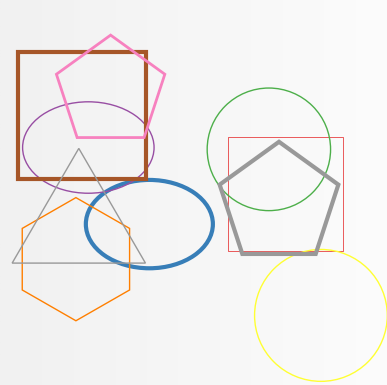[{"shape": "square", "thickness": 0.5, "radius": 0.74, "center": [0.737, 0.497]}, {"shape": "oval", "thickness": 3, "radius": 0.82, "center": [0.385, 0.418]}, {"shape": "circle", "thickness": 1, "radius": 0.8, "center": [0.694, 0.612]}, {"shape": "oval", "thickness": 1, "radius": 0.85, "center": [0.228, 0.617]}, {"shape": "hexagon", "thickness": 1, "radius": 0.8, "center": [0.196, 0.327]}, {"shape": "circle", "thickness": 1, "radius": 0.86, "center": [0.828, 0.181]}, {"shape": "square", "thickness": 3, "radius": 0.83, "center": [0.211, 0.7]}, {"shape": "pentagon", "thickness": 2, "radius": 0.74, "center": [0.285, 0.762]}, {"shape": "pentagon", "thickness": 3, "radius": 0.81, "center": [0.72, 0.471]}, {"shape": "triangle", "thickness": 1, "radius": 0.99, "center": [0.203, 0.416]}]